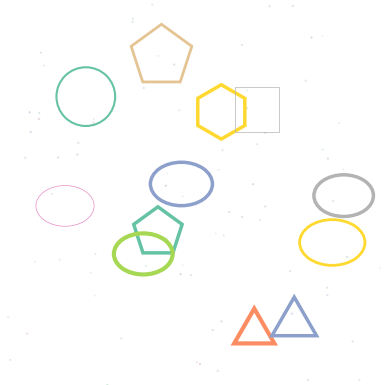[{"shape": "circle", "thickness": 1.5, "radius": 0.38, "center": [0.223, 0.749]}, {"shape": "pentagon", "thickness": 2.5, "radius": 0.33, "center": [0.41, 0.397]}, {"shape": "triangle", "thickness": 3, "radius": 0.3, "center": [0.66, 0.138]}, {"shape": "oval", "thickness": 2.5, "radius": 0.4, "center": [0.471, 0.522]}, {"shape": "triangle", "thickness": 2.5, "radius": 0.33, "center": [0.764, 0.161]}, {"shape": "oval", "thickness": 0.5, "radius": 0.38, "center": [0.169, 0.465]}, {"shape": "oval", "thickness": 3, "radius": 0.38, "center": [0.372, 0.34]}, {"shape": "hexagon", "thickness": 2.5, "radius": 0.35, "center": [0.575, 0.709]}, {"shape": "oval", "thickness": 2, "radius": 0.42, "center": [0.863, 0.37]}, {"shape": "pentagon", "thickness": 2, "radius": 0.41, "center": [0.419, 0.854]}, {"shape": "oval", "thickness": 2.5, "radius": 0.39, "center": [0.893, 0.492]}, {"shape": "square", "thickness": 0.5, "radius": 0.29, "center": [0.668, 0.716]}]